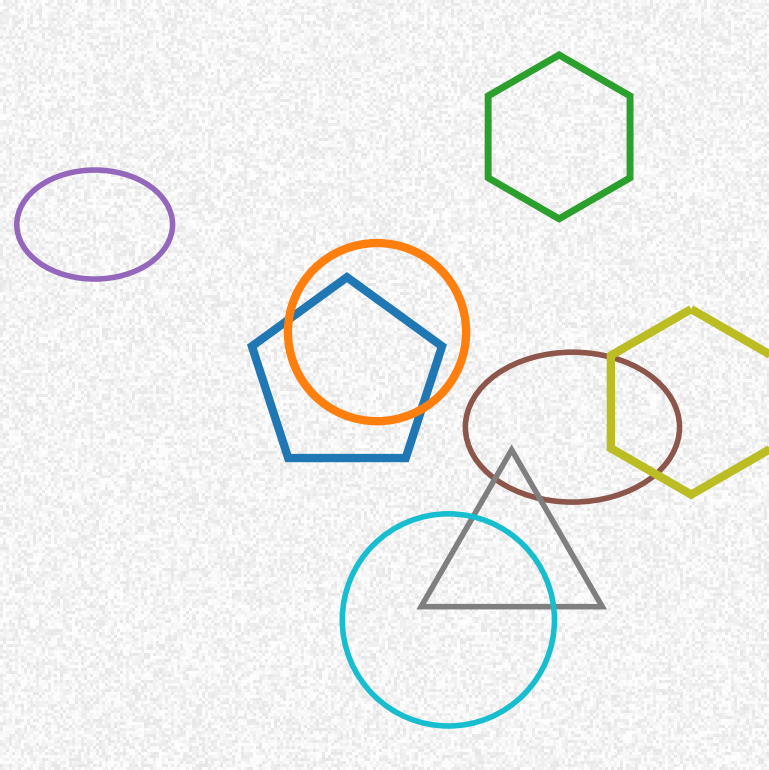[{"shape": "pentagon", "thickness": 3, "radius": 0.65, "center": [0.451, 0.51]}, {"shape": "circle", "thickness": 3, "radius": 0.58, "center": [0.49, 0.569]}, {"shape": "hexagon", "thickness": 2.5, "radius": 0.53, "center": [0.726, 0.822]}, {"shape": "oval", "thickness": 2, "radius": 0.51, "center": [0.123, 0.708]}, {"shape": "oval", "thickness": 2, "radius": 0.7, "center": [0.743, 0.445]}, {"shape": "triangle", "thickness": 2, "radius": 0.68, "center": [0.665, 0.28]}, {"shape": "hexagon", "thickness": 3, "radius": 0.6, "center": [0.898, 0.478]}, {"shape": "circle", "thickness": 2, "radius": 0.69, "center": [0.582, 0.195]}]